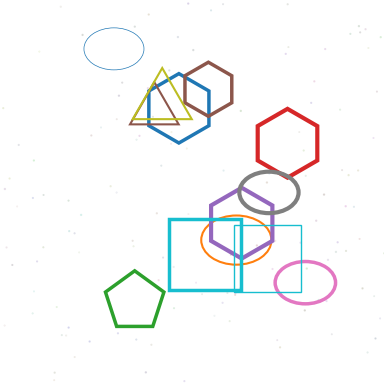[{"shape": "oval", "thickness": 0.5, "radius": 0.39, "center": [0.296, 0.873]}, {"shape": "hexagon", "thickness": 2.5, "radius": 0.45, "center": [0.465, 0.719]}, {"shape": "oval", "thickness": 1.5, "radius": 0.46, "center": [0.614, 0.376]}, {"shape": "pentagon", "thickness": 2.5, "radius": 0.4, "center": [0.35, 0.217]}, {"shape": "hexagon", "thickness": 3, "radius": 0.45, "center": [0.747, 0.628]}, {"shape": "hexagon", "thickness": 3, "radius": 0.46, "center": [0.628, 0.42]}, {"shape": "hexagon", "thickness": 2.5, "radius": 0.35, "center": [0.541, 0.768]}, {"shape": "triangle", "thickness": 1.5, "radius": 0.36, "center": [0.401, 0.713]}, {"shape": "oval", "thickness": 2.5, "radius": 0.39, "center": [0.793, 0.266]}, {"shape": "oval", "thickness": 3, "radius": 0.38, "center": [0.699, 0.5]}, {"shape": "triangle", "thickness": 1.5, "radius": 0.44, "center": [0.421, 0.735]}, {"shape": "square", "thickness": 1, "radius": 0.44, "center": [0.696, 0.328]}, {"shape": "square", "thickness": 2.5, "radius": 0.46, "center": [0.532, 0.34]}]